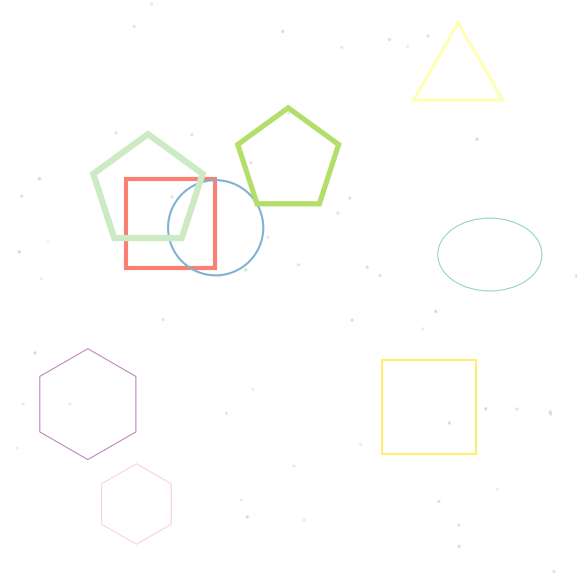[{"shape": "oval", "thickness": 0.5, "radius": 0.45, "center": [0.848, 0.558]}, {"shape": "triangle", "thickness": 1.5, "radius": 0.45, "center": [0.793, 0.87]}, {"shape": "square", "thickness": 2, "radius": 0.39, "center": [0.296, 0.612]}, {"shape": "circle", "thickness": 1, "radius": 0.41, "center": [0.373, 0.605]}, {"shape": "pentagon", "thickness": 2.5, "radius": 0.46, "center": [0.499, 0.721]}, {"shape": "hexagon", "thickness": 0.5, "radius": 0.35, "center": [0.236, 0.126]}, {"shape": "hexagon", "thickness": 0.5, "radius": 0.48, "center": [0.152, 0.299]}, {"shape": "pentagon", "thickness": 3, "radius": 0.5, "center": [0.256, 0.667]}, {"shape": "square", "thickness": 1, "radius": 0.41, "center": [0.743, 0.294]}]